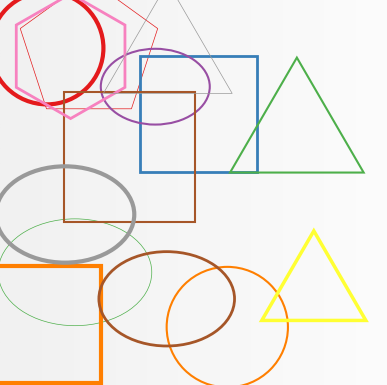[{"shape": "circle", "thickness": 3, "radius": 0.73, "center": [0.121, 0.875]}, {"shape": "pentagon", "thickness": 0.5, "radius": 0.93, "center": [0.23, 0.868]}, {"shape": "square", "thickness": 2, "radius": 0.75, "center": [0.512, 0.705]}, {"shape": "triangle", "thickness": 1.5, "radius": 1.0, "center": [0.766, 0.651]}, {"shape": "oval", "thickness": 0.5, "radius": 0.99, "center": [0.193, 0.293]}, {"shape": "oval", "thickness": 1.5, "radius": 0.7, "center": [0.401, 0.775]}, {"shape": "circle", "thickness": 1.5, "radius": 0.78, "center": [0.587, 0.15]}, {"shape": "square", "thickness": 3, "radius": 0.76, "center": [0.108, 0.156]}, {"shape": "triangle", "thickness": 2.5, "radius": 0.78, "center": [0.81, 0.245]}, {"shape": "oval", "thickness": 2, "radius": 0.88, "center": [0.43, 0.224]}, {"shape": "square", "thickness": 1.5, "radius": 0.84, "center": [0.334, 0.592]}, {"shape": "hexagon", "thickness": 2, "radius": 0.81, "center": [0.182, 0.854]}, {"shape": "oval", "thickness": 3, "radius": 0.89, "center": [0.168, 0.443]}, {"shape": "triangle", "thickness": 0.5, "radius": 0.96, "center": [0.433, 0.853]}]